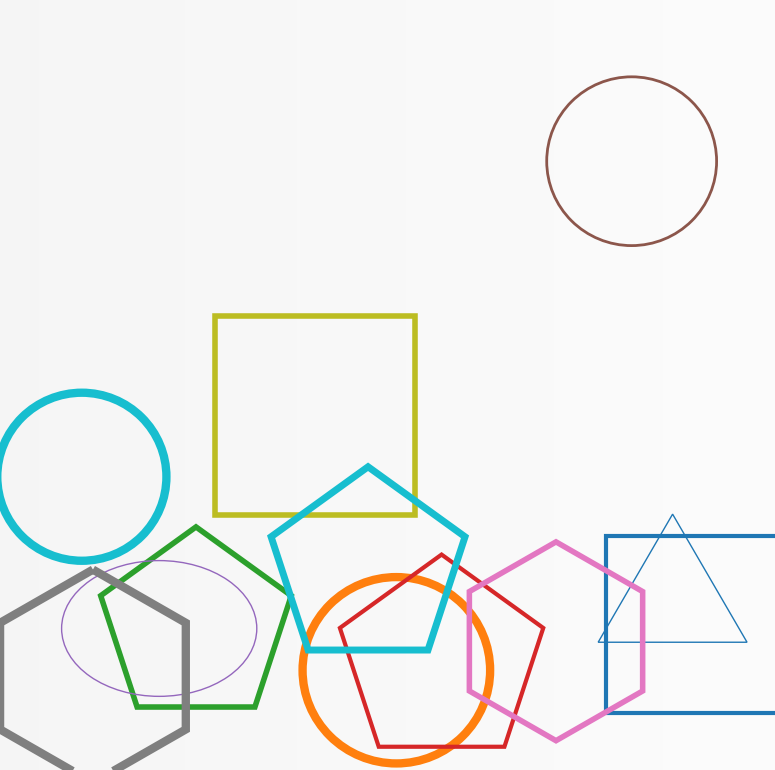[{"shape": "triangle", "thickness": 0.5, "radius": 0.55, "center": [0.868, 0.221]}, {"shape": "square", "thickness": 1.5, "radius": 0.58, "center": [0.897, 0.189]}, {"shape": "circle", "thickness": 3, "radius": 0.61, "center": [0.511, 0.13]}, {"shape": "pentagon", "thickness": 2, "radius": 0.65, "center": [0.253, 0.186]}, {"shape": "pentagon", "thickness": 1.5, "radius": 0.69, "center": [0.57, 0.142]}, {"shape": "oval", "thickness": 0.5, "radius": 0.63, "center": [0.205, 0.184]}, {"shape": "circle", "thickness": 1, "radius": 0.55, "center": [0.815, 0.791]}, {"shape": "hexagon", "thickness": 2, "radius": 0.65, "center": [0.717, 0.167]}, {"shape": "hexagon", "thickness": 3, "radius": 0.69, "center": [0.12, 0.122]}, {"shape": "square", "thickness": 2, "radius": 0.65, "center": [0.407, 0.46]}, {"shape": "circle", "thickness": 3, "radius": 0.55, "center": [0.106, 0.381]}, {"shape": "pentagon", "thickness": 2.5, "radius": 0.66, "center": [0.475, 0.262]}]